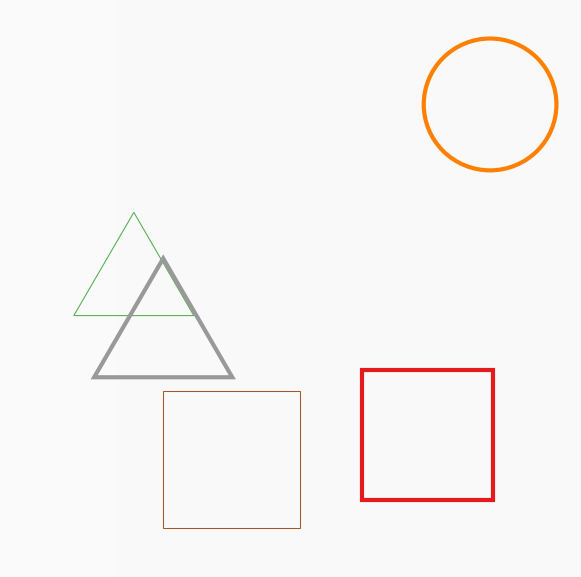[{"shape": "square", "thickness": 2, "radius": 0.56, "center": [0.736, 0.246]}, {"shape": "triangle", "thickness": 0.5, "radius": 0.6, "center": [0.23, 0.512]}, {"shape": "circle", "thickness": 2, "radius": 0.57, "center": [0.843, 0.818]}, {"shape": "square", "thickness": 0.5, "radius": 0.59, "center": [0.399, 0.204]}, {"shape": "triangle", "thickness": 2, "radius": 0.69, "center": [0.281, 0.414]}]